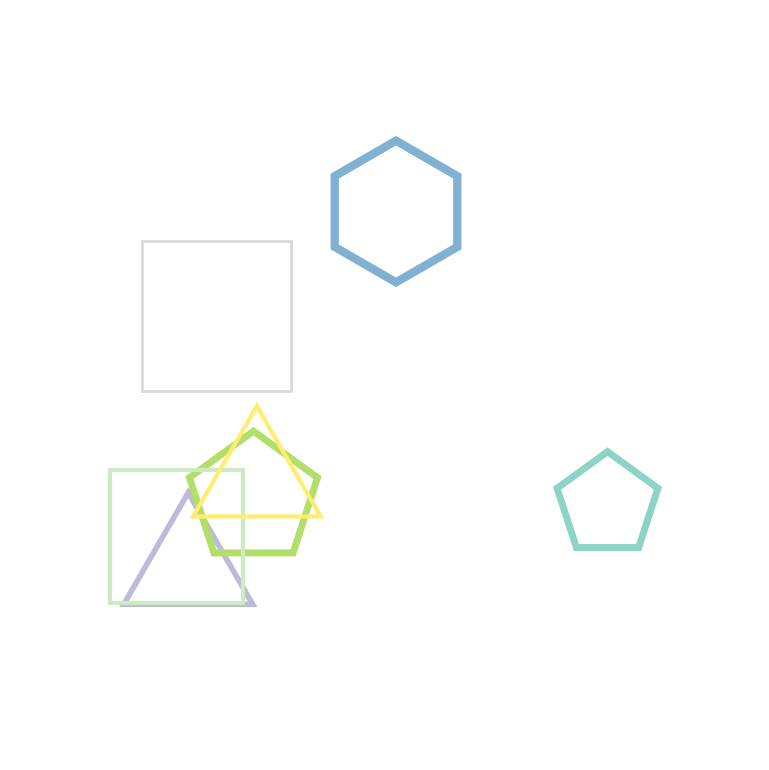[{"shape": "pentagon", "thickness": 2.5, "radius": 0.34, "center": [0.789, 0.345]}, {"shape": "triangle", "thickness": 2, "radius": 0.48, "center": [0.244, 0.264]}, {"shape": "hexagon", "thickness": 3, "radius": 0.46, "center": [0.514, 0.725]}, {"shape": "pentagon", "thickness": 2.5, "radius": 0.44, "center": [0.329, 0.353]}, {"shape": "square", "thickness": 1, "radius": 0.49, "center": [0.281, 0.59]}, {"shape": "square", "thickness": 1.5, "radius": 0.43, "center": [0.229, 0.303]}, {"shape": "triangle", "thickness": 1.5, "radius": 0.48, "center": [0.334, 0.377]}]